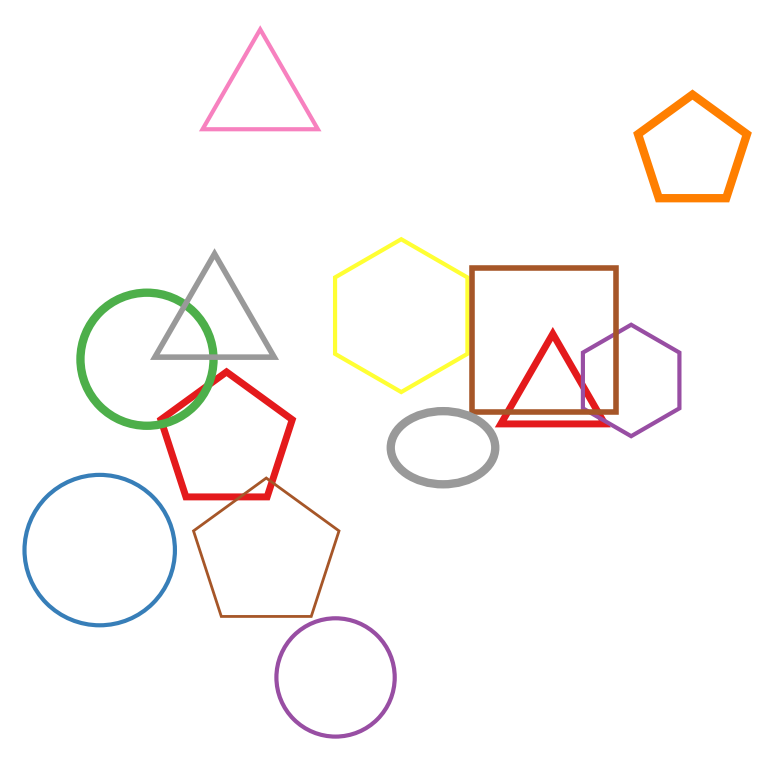[{"shape": "pentagon", "thickness": 2.5, "radius": 0.45, "center": [0.294, 0.427]}, {"shape": "triangle", "thickness": 2.5, "radius": 0.39, "center": [0.718, 0.488]}, {"shape": "circle", "thickness": 1.5, "radius": 0.49, "center": [0.129, 0.286]}, {"shape": "circle", "thickness": 3, "radius": 0.43, "center": [0.191, 0.533]}, {"shape": "circle", "thickness": 1.5, "radius": 0.38, "center": [0.436, 0.12]}, {"shape": "hexagon", "thickness": 1.5, "radius": 0.36, "center": [0.82, 0.506]}, {"shape": "pentagon", "thickness": 3, "radius": 0.37, "center": [0.899, 0.803]}, {"shape": "hexagon", "thickness": 1.5, "radius": 0.5, "center": [0.521, 0.59]}, {"shape": "pentagon", "thickness": 1, "radius": 0.5, "center": [0.346, 0.28]}, {"shape": "square", "thickness": 2, "radius": 0.47, "center": [0.707, 0.558]}, {"shape": "triangle", "thickness": 1.5, "radius": 0.43, "center": [0.338, 0.875]}, {"shape": "oval", "thickness": 3, "radius": 0.34, "center": [0.575, 0.419]}, {"shape": "triangle", "thickness": 2, "radius": 0.45, "center": [0.279, 0.581]}]